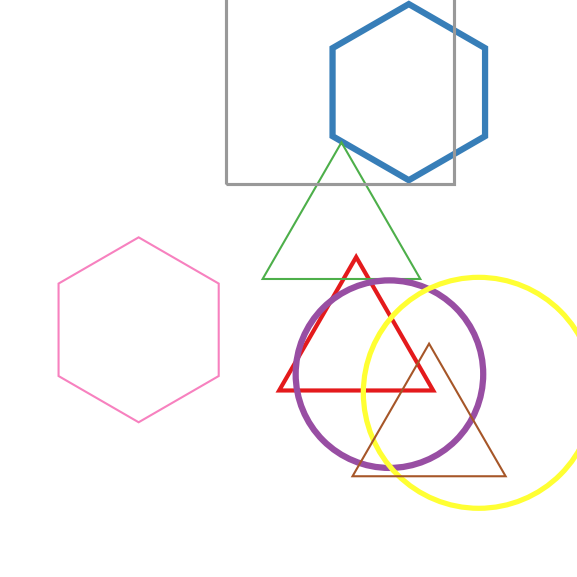[{"shape": "triangle", "thickness": 2, "radius": 0.77, "center": [0.617, 0.4]}, {"shape": "hexagon", "thickness": 3, "radius": 0.76, "center": [0.708, 0.84]}, {"shape": "triangle", "thickness": 1, "radius": 0.79, "center": [0.591, 0.595]}, {"shape": "circle", "thickness": 3, "radius": 0.81, "center": [0.674, 0.351]}, {"shape": "circle", "thickness": 2.5, "radius": 1.0, "center": [0.829, 0.319]}, {"shape": "triangle", "thickness": 1, "radius": 0.77, "center": [0.743, 0.251]}, {"shape": "hexagon", "thickness": 1, "radius": 0.8, "center": [0.24, 0.428]}, {"shape": "square", "thickness": 1.5, "radius": 0.99, "center": [0.588, 0.878]}]